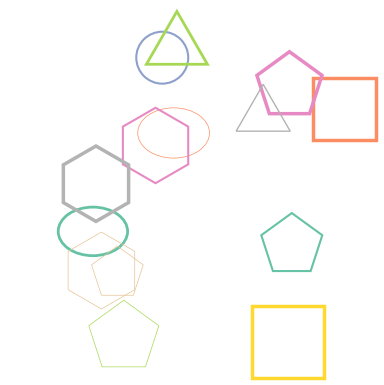[{"shape": "pentagon", "thickness": 1.5, "radius": 0.42, "center": [0.758, 0.363]}, {"shape": "oval", "thickness": 2, "radius": 0.45, "center": [0.241, 0.399]}, {"shape": "oval", "thickness": 0.5, "radius": 0.47, "center": [0.451, 0.655]}, {"shape": "square", "thickness": 2.5, "radius": 0.41, "center": [0.895, 0.716]}, {"shape": "circle", "thickness": 1.5, "radius": 0.34, "center": [0.421, 0.85]}, {"shape": "pentagon", "thickness": 2.5, "radius": 0.44, "center": [0.752, 0.777]}, {"shape": "hexagon", "thickness": 1.5, "radius": 0.49, "center": [0.404, 0.622]}, {"shape": "triangle", "thickness": 2, "radius": 0.46, "center": [0.459, 0.879]}, {"shape": "pentagon", "thickness": 0.5, "radius": 0.48, "center": [0.322, 0.125]}, {"shape": "square", "thickness": 2.5, "radius": 0.47, "center": [0.749, 0.113]}, {"shape": "hexagon", "thickness": 0.5, "radius": 0.5, "center": [0.263, 0.297]}, {"shape": "pentagon", "thickness": 0.5, "radius": 0.35, "center": [0.305, 0.29]}, {"shape": "hexagon", "thickness": 2.5, "radius": 0.49, "center": [0.249, 0.523]}, {"shape": "triangle", "thickness": 1, "radius": 0.41, "center": [0.684, 0.7]}]